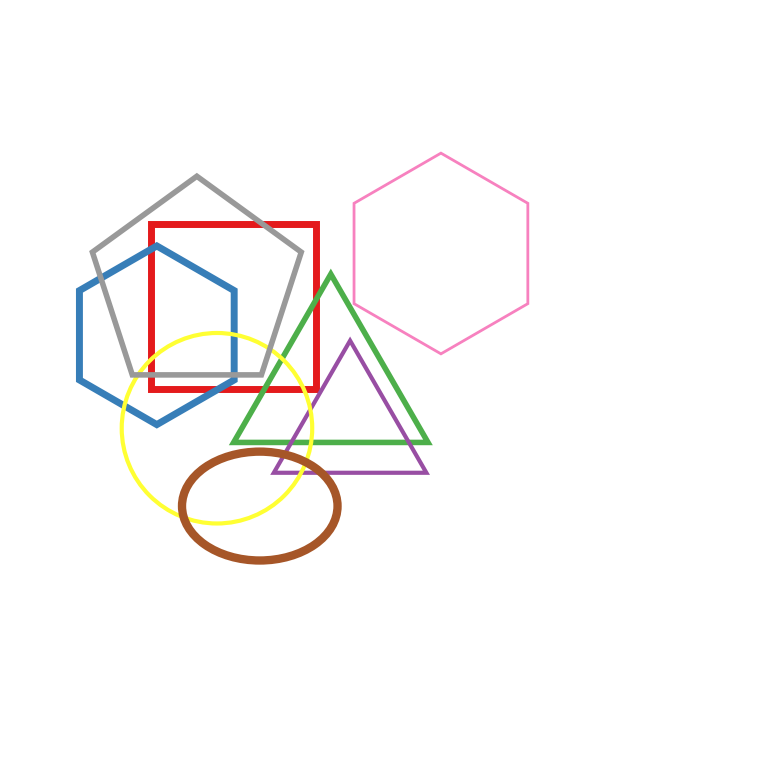[{"shape": "square", "thickness": 2.5, "radius": 0.53, "center": [0.303, 0.602]}, {"shape": "hexagon", "thickness": 2.5, "radius": 0.58, "center": [0.204, 0.565]}, {"shape": "triangle", "thickness": 2, "radius": 0.73, "center": [0.43, 0.498]}, {"shape": "triangle", "thickness": 1.5, "radius": 0.57, "center": [0.455, 0.443]}, {"shape": "circle", "thickness": 1.5, "radius": 0.62, "center": [0.282, 0.444]}, {"shape": "oval", "thickness": 3, "radius": 0.5, "center": [0.337, 0.343]}, {"shape": "hexagon", "thickness": 1, "radius": 0.65, "center": [0.573, 0.671]}, {"shape": "pentagon", "thickness": 2, "radius": 0.71, "center": [0.256, 0.628]}]